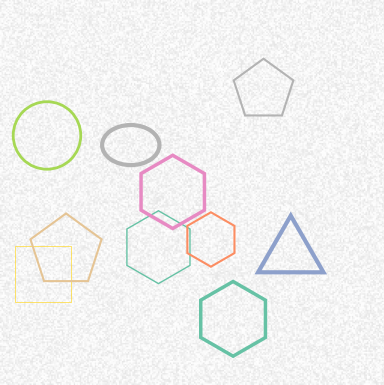[{"shape": "hexagon", "thickness": 2.5, "radius": 0.49, "center": [0.605, 0.172]}, {"shape": "hexagon", "thickness": 1, "radius": 0.47, "center": [0.412, 0.358]}, {"shape": "hexagon", "thickness": 1.5, "radius": 0.35, "center": [0.548, 0.378]}, {"shape": "triangle", "thickness": 3, "radius": 0.49, "center": [0.755, 0.342]}, {"shape": "hexagon", "thickness": 2.5, "radius": 0.48, "center": [0.449, 0.502]}, {"shape": "circle", "thickness": 2, "radius": 0.44, "center": [0.122, 0.648]}, {"shape": "square", "thickness": 0.5, "radius": 0.36, "center": [0.112, 0.289]}, {"shape": "pentagon", "thickness": 1.5, "radius": 0.49, "center": [0.172, 0.348]}, {"shape": "oval", "thickness": 3, "radius": 0.37, "center": [0.34, 0.623]}, {"shape": "pentagon", "thickness": 1.5, "radius": 0.41, "center": [0.685, 0.766]}]